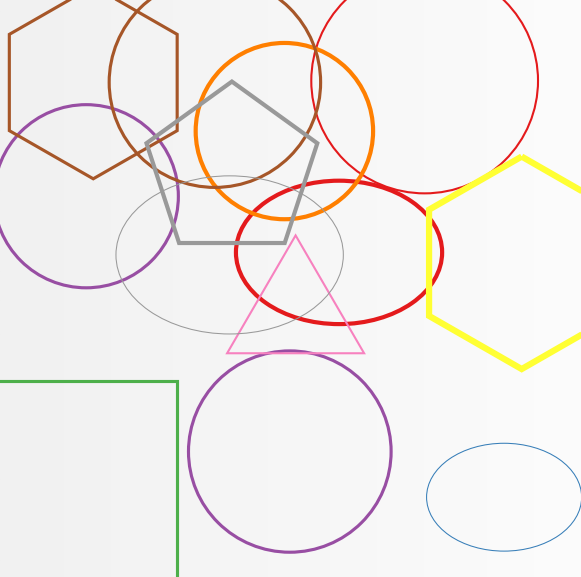[{"shape": "oval", "thickness": 2, "radius": 0.89, "center": [0.583, 0.562]}, {"shape": "circle", "thickness": 1, "radius": 0.98, "center": [0.731, 0.859]}, {"shape": "oval", "thickness": 0.5, "radius": 0.67, "center": [0.867, 0.138]}, {"shape": "square", "thickness": 1.5, "radius": 0.86, "center": [0.134, 0.168]}, {"shape": "circle", "thickness": 1.5, "radius": 0.79, "center": [0.148, 0.659]}, {"shape": "circle", "thickness": 1.5, "radius": 0.87, "center": [0.499, 0.217]}, {"shape": "circle", "thickness": 2, "radius": 0.76, "center": [0.489, 0.772]}, {"shape": "hexagon", "thickness": 3, "radius": 0.92, "center": [0.898, 0.544]}, {"shape": "hexagon", "thickness": 1.5, "radius": 0.83, "center": [0.16, 0.856]}, {"shape": "circle", "thickness": 1.5, "radius": 0.91, "center": [0.37, 0.857]}, {"shape": "triangle", "thickness": 1, "radius": 0.68, "center": [0.509, 0.455]}, {"shape": "pentagon", "thickness": 2, "radius": 0.77, "center": [0.399, 0.703]}, {"shape": "oval", "thickness": 0.5, "radius": 0.98, "center": [0.395, 0.558]}]